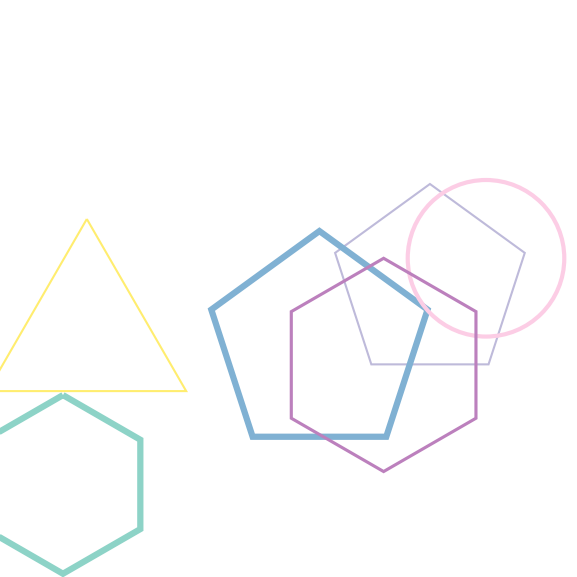[{"shape": "hexagon", "thickness": 3, "radius": 0.77, "center": [0.109, 0.16]}, {"shape": "pentagon", "thickness": 1, "radius": 0.86, "center": [0.744, 0.508]}, {"shape": "pentagon", "thickness": 3, "radius": 0.98, "center": [0.553, 0.402]}, {"shape": "circle", "thickness": 2, "radius": 0.68, "center": [0.842, 0.552]}, {"shape": "hexagon", "thickness": 1.5, "radius": 0.92, "center": [0.664, 0.367]}, {"shape": "triangle", "thickness": 1, "radius": 0.99, "center": [0.15, 0.421]}]